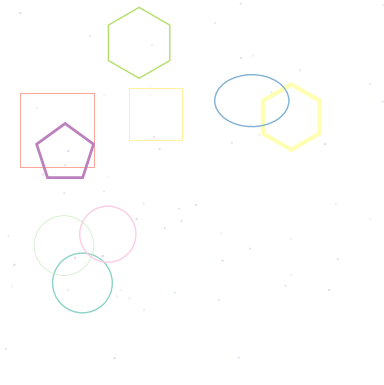[{"shape": "circle", "thickness": 1, "radius": 0.39, "center": [0.214, 0.265]}, {"shape": "hexagon", "thickness": 3, "radius": 0.43, "center": [0.756, 0.696]}, {"shape": "square", "thickness": 0.5, "radius": 0.48, "center": [0.149, 0.661]}, {"shape": "oval", "thickness": 1, "radius": 0.48, "center": [0.654, 0.739]}, {"shape": "hexagon", "thickness": 1, "radius": 0.46, "center": [0.361, 0.889]}, {"shape": "circle", "thickness": 1, "radius": 0.36, "center": [0.28, 0.392]}, {"shape": "pentagon", "thickness": 2, "radius": 0.39, "center": [0.169, 0.601]}, {"shape": "circle", "thickness": 0.5, "radius": 0.39, "center": [0.166, 0.362]}, {"shape": "square", "thickness": 0.5, "radius": 0.34, "center": [0.404, 0.704]}]